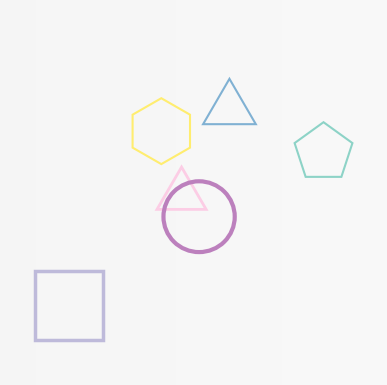[{"shape": "pentagon", "thickness": 1.5, "radius": 0.39, "center": [0.835, 0.604]}, {"shape": "square", "thickness": 2.5, "radius": 0.44, "center": [0.178, 0.206]}, {"shape": "triangle", "thickness": 1.5, "radius": 0.39, "center": [0.592, 0.717]}, {"shape": "triangle", "thickness": 2, "radius": 0.37, "center": [0.469, 0.493]}, {"shape": "circle", "thickness": 3, "radius": 0.46, "center": [0.514, 0.437]}, {"shape": "hexagon", "thickness": 1.5, "radius": 0.43, "center": [0.416, 0.659]}]